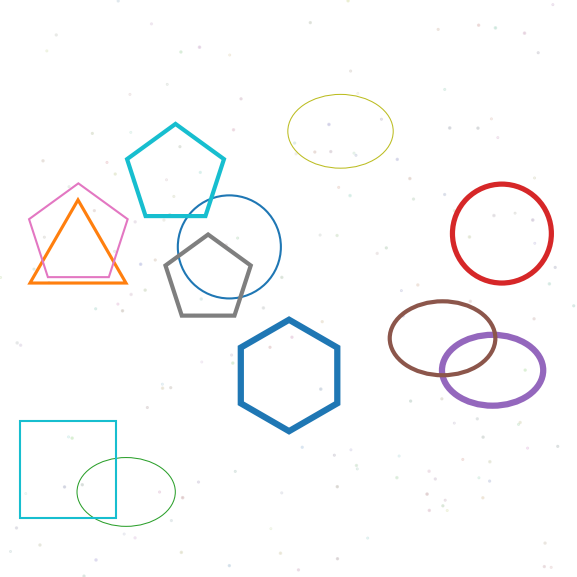[{"shape": "circle", "thickness": 1, "radius": 0.45, "center": [0.397, 0.572]}, {"shape": "hexagon", "thickness": 3, "radius": 0.48, "center": [0.501, 0.349]}, {"shape": "triangle", "thickness": 1.5, "radius": 0.48, "center": [0.135, 0.557]}, {"shape": "oval", "thickness": 0.5, "radius": 0.43, "center": [0.218, 0.147]}, {"shape": "circle", "thickness": 2.5, "radius": 0.43, "center": [0.869, 0.595]}, {"shape": "oval", "thickness": 3, "radius": 0.44, "center": [0.853, 0.358]}, {"shape": "oval", "thickness": 2, "radius": 0.46, "center": [0.766, 0.413]}, {"shape": "pentagon", "thickness": 1, "radius": 0.45, "center": [0.136, 0.592]}, {"shape": "pentagon", "thickness": 2, "radius": 0.39, "center": [0.36, 0.515]}, {"shape": "oval", "thickness": 0.5, "radius": 0.46, "center": [0.59, 0.772]}, {"shape": "pentagon", "thickness": 2, "radius": 0.44, "center": [0.304, 0.696]}, {"shape": "square", "thickness": 1, "radius": 0.42, "center": [0.118, 0.186]}]